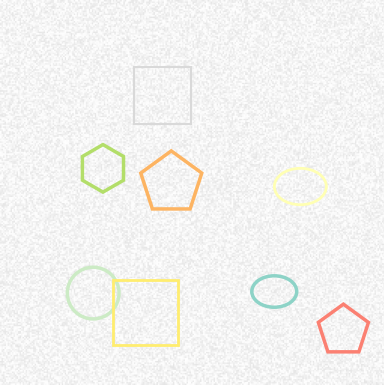[{"shape": "oval", "thickness": 2.5, "radius": 0.29, "center": [0.712, 0.243]}, {"shape": "oval", "thickness": 2, "radius": 0.34, "center": [0.78, 0.516]}, {"shape": "pentagon", "thickness": 2.5, "radius": 0.34, "center": [0.892, 0.141]}, {"shape": "pentagon", "thickness": 2.5, "radius": 0.42, "center": [0.445, 0.525]}, {"shape": "hexagon", "thickness": 2.5, "radius": 0.31, "center": [0.267, 0.563]}, {"shape": "square", "thickness": 1.5, "radius": 0.37, "center": [0.423, 0.751]}, {"shape": "circle", "thickness": 2.5, "radius": 0.34, "center": [0.242, 0.239]}, {"shape": "square", "thickness": 2, "radius": 0.42, "center": [0.378, 0.188]}]